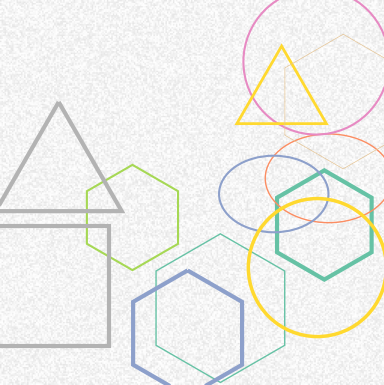[{"shape": "hexagon", "thickness": 1, "radius": 0.96, "center": [0.572, 0.2]}, {"shape": "hexagon", "thickness": 3, "radius": 0.71, "center": [0.842, 0.416]}, {"shape": "oval", "thickness": 1, "radius": 0.82, "center": [0.854, 0.537]}, {"shape": "oval", "thickness": 1.5, "radius": 0.71, "center": [0.711, 0.496]}, {"shape": "hexagon", "thickness": 3, "radius": 0.82, "center": [0.487, 0.134]}, {"shape": "circle", "thickness": 1.5, "radius": 0.95, "center": [0.821, 0.84]}, {"shape": "hexagon", "thickness": 1.5, "radius": 0.68, "center": [0.344, 0.435]}, {"shape": "triangle", "thickness": 2, "radius": 0.67, "center": [0.731, 0.746]}, {"shape": "circle", "thickness": 2.5, "radius": 0.9, "center": [0.824, 0.305]}, {"shape": "hexagon", "thickness": 0.5, "radius": 0.87, "center": [0.891, 0.736]}, {"shape": "square", "thickness": 3, "radius": 0.78, "center": [0.128, 0.256]}, {"shape": "triangle", "thickness": 3, "radius": 0.94, "center": [0.152, 0.546]}]